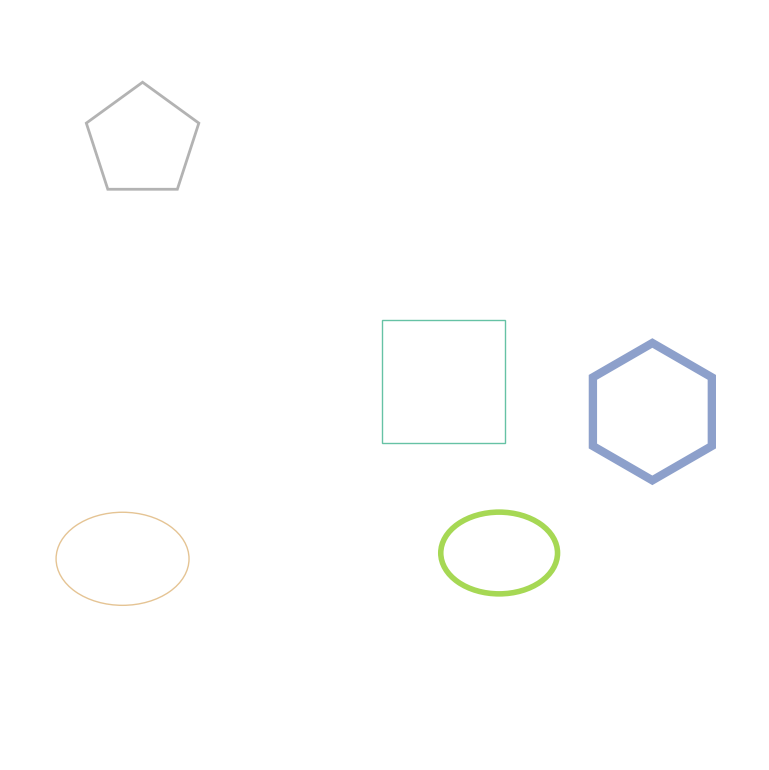[{"shape": "square", "thickness": 0.5, "radius": 0.4, "center": [0.576, 0.504]}, {"shape": "hexagon", "thickness": 3, "radius": 0.45, "center": [0.847, 0.465]}, {"shape": "oval", "thickness": 2, "radius": 0.38, "center": [0.648, 0.282]}, {"shape": "oval", "thickness": 0.5, "radius": 0.43, "center": [0.159, 0.274]}, {"shape": "pentagon", "thickness": 1, "radius": 0.38, "center": [0.185, 0.816]}]